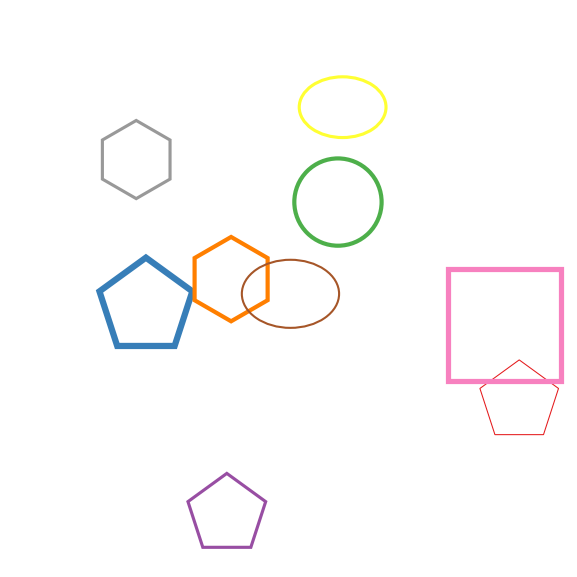[{"shape": "pentagon", "thickness": 0.5, "radius": 0.36, "center": [0.899, 0.304]}, {"shape": "pentagon", "thickness": 3, "radius": 0.42, "center": [0.253, 0.468]}, {"shape": "circle", "thickness": 2, "radius": 0.38, "center": [0.585, 0.649]}, {"shape": "pentagon", "thickness": 1.5, "radius": 0.35, "center": [0.393, 0.109]}, {"shape": "hexagon", "thickness": 2, "radius": 0.37, "center": [0.4, 0.516]}, {"shape": "oval", "thickness": 1.5, "radius": 0.38, "center": [0.593, 0.814]}, {"shape": "oval", "thickness": 1, "radius": 0.42, "center": [0.503, 0.49]}, {"shape": "square", "thickness": 2.5, "radius": 0.49, "center": [0.874, 0.437]}, {"shape": "hexagon", "thickness": 1.5, "radius": 0.34, "center": [0.236, 0.723]}]